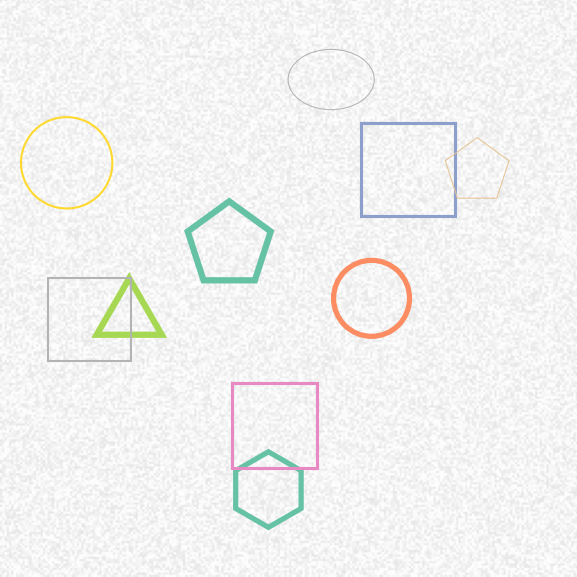[{"shape": "pentagon", "thickness": 3, "radius": 0.38, "center": [0.397, 0.575]}, {"shape": "hexagon", "thickness": 2.5, "radius": 0.33, "center": [0.465, 0.151]}, {"shape": "circle", "thickness": 2.5, "radius": 0.33, "center": [0.643, 0.483]}, {"shape": "square", "thickness": 1.5, "radius": 0.4, "center": [0.706, 0.706]}, {"shape": "square", "thickness": 1.5, "radius": 0.37, "center": [0.476, 0.262]}, {"shape": "triangle", "thickness": 3, "radius": 0.33, "center": [0.224, 0.452]}, {"shape": "circle", "thickness": 1, "radius": 0.4, "center": [0.115, 0.717]}, {"shape": "pentagon", "thickness": 0.5, "radius": 0.29, "center": [0.826, 0.703]}, {"shape": "oval", "thickness": 0.5, "radius": 0.37, "center": [0.573, 0.861]}, {"shape": "square", "thickness": 1, "radius": 0.36, "center": [0.155, 0.445]}]